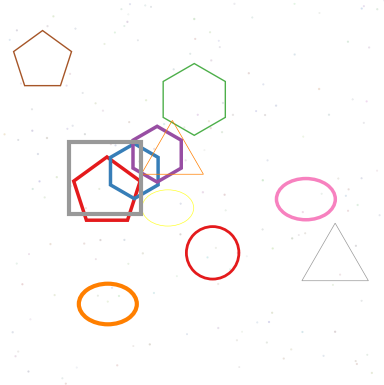[{"shape": "circle", "thickness": 2, "radius": 0.34, "center": [0.552, 0.343]}, {"shape": "pentagon", "thickness": 2.5, "radius": 0.45, "center": [0.278, 0.501]}, {"shape": "hexagon", "thickness": 2.5, "radius": 0.36, "center": [0.349, 0.556]}, {"shape": "hexagon", "thickness": 1, "radius": 0.47, "center": [0.505, 0.742]}, {"shape": "hexagon", "thickness": 2.5, "radius": 0.36, "center": [0.408, 0.6]}, {"shape": "triangle", "thickness": 0.5, "radius": 0.47, "center": [0.448, 0.594]}, {"shape": "oval", "thickness": 3, "radius": 0.38, "center": [0.28, 0.21]}, {"shape": "oval", "thickness": 0.5, "radius": 0.34, "center": [0.436, 0.46]}, {"shape": "pentagon", "thickness": 1, "radius": 0.4, "center": [0.111, 0.842]}, {"shape": "oval", "thickness": 2.5, "radius": 0.38, "center": [0.795, 0.483]}, {"shape": "triangle", "thickness": 0.5, "radius": 0.5, "center": [0.871, 0.321]}, {"shape": "square", "thickness": 3, "radius": 0.47, "center": [0.273, 0.537]}]